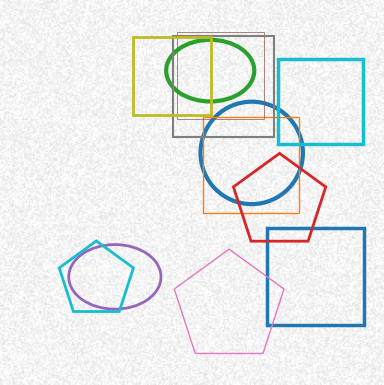[{"shape": "circle", "thickness": 3, "radius": 0.67, "center": [0.654, 0.603]}, {"shape": "square", "thickness": 2.5, "radius": 0.63, "center": [0.819, 0.282]}, {"shape": "square", "thickness": 1, "radius": 0.62, "center": [0.651, 0.572]}, {"shape": "oval", "thickness": 3, "radius": 0.57, "center": [0.546, 0.817]}, {"shape": "pentagon", "thickness": 2, "radius": 0.63, "center": [0.726, 0.476]}, {"shape": "oval", "thickness": 2, "radius": 0.6, "center": [0.298, 0.281]}, {"shape": "square", "thickness": 0.5, "radius": 0.57, "center": [0.573, 0.803]}, {"shape": "pentagon", "thickness": 1, "radius": 0.75, "center": [0.595, 0.203]}, {"shape": "square", "thickness": 1.5, "radius": 0.66, "center": [0.58, 0.775]}, {"shape": "square", "thickness": 2, "radius": 0.51, "center": [0.448, 0.803]}, {"shape": "pentagon", "thickness": 2, "radius": 0.51, "center": [0.25, 0.273]}, {"shape": "square", "thickness": 2.5, "radius": 0.55, "center": [0.833, 0.736]}]